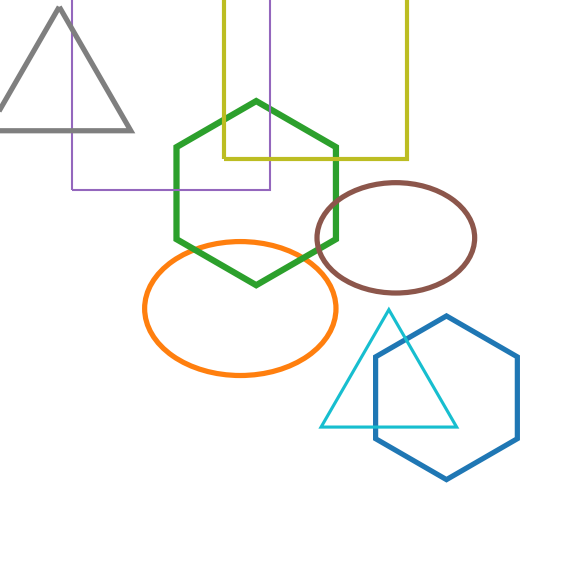[{"shape": "hexagon", "thickness": 2.5, "radius": 0.71, "center": [0.773, 0.31]}, {"shape": "oval", "thickness": 2.5, "radius": 0.83, "center": [0.416, 0.465]}, {"shape": "hexagon", "thickness": 3, "radius": 0.8, "center": [0.444, 0.665]}, {"shape": "square", "thickness": 1, "radius": 0.86, "center": [0.296, 0.841]}, {"shape": "oval", "thickness": 2.5, "radius": 0.68, "center": [0.685, 0.587]}, {"shape": "triangle", "thickness": 2.5, "radius": 0.72, "center": [0.103, 0.844]}, {"shape": "square", "thickness": 2, "radius": 0.79, "center": [0.546, 0.881]}, {"shape": "triangle", "thickness": 1.5, "radius": 0.68, "center": [0.673, 0.327]}]